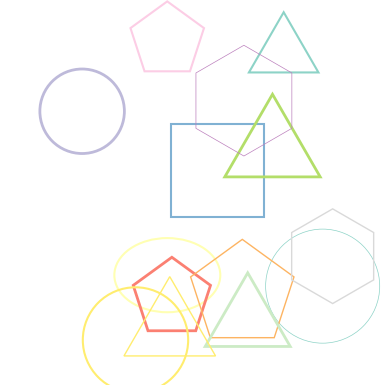[{"shape": "circle", "thickness": 0.5, "radius": 0.74, "center": [0.838, 0.257]}, {"shape": "triangle", "thickness": 1.5, "radius": 0.52, "center": [0.737, 0.864]}, {"shape": "oval", "thickness": 1.5, "radius": 0.69, "center": [0.435, 0.285]}, {"shape": "circle", "thickness": 2, "radius": 0.55, "center": [0.213, 0.711]}, {"shape": "pentagon", "thickness": 2, "radius": 0.53, "center": [0.446, 0.226]}, {"shape": "square", "thickness": 1.5, "radius": 0.6, "center": [0.565, 0.557]}, {"shape": "pentagon", "thickness": 1, "radius": 0.71, "center": [0.629, 0.237]}, {"shape": "triangle", "thickness": 2, "radius": 0.72, "center": [0.708, 0.612]}, {"shape": "pentagon", "thickness": 1.5, "radius": 0.5, "center": [0.434, 0.896]}, {"shape": "hexagon", "thickness": 1, "radius": 0.61, "center": [0.864, 0.335]}, {"shape": "hexagon", "thickness": 0.5, "radius": 0.72, "center": [0.633, 0.739]}, {"shape": "triangle", "thickness": 2, "radius": 0.64, "center": [0.643, 0.164]}, {"shape": "circle", "thickness": 1.5, "radius": 0.68, "center": [0.352, 0.117]}, {"shape": "triangle", "thickness": 1, "radius": 0.69, "center": [0.441, 0.144]}]